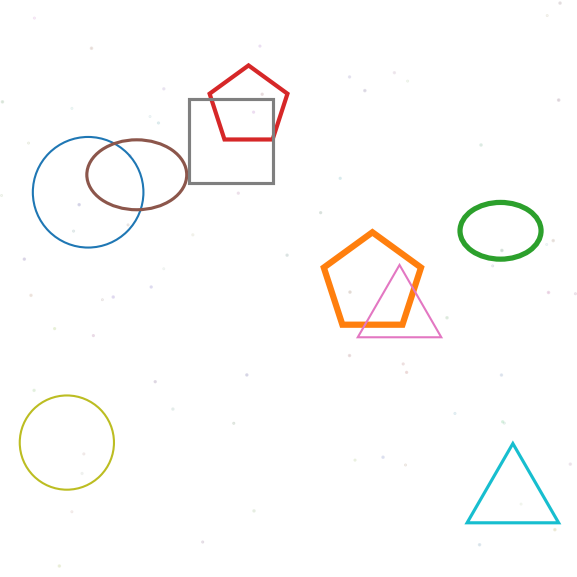[{"shape": "circle", "thickness": 1, "radius": 0.48, "center": [0.153, 0.666]}, {"shape": "pentagon", "thickness": 3, "radius": 0.44, "center": [0.645, 0.508]}, {"shape": "oval", "thickness": 2.5, "radius": 0.35, "center": [0.867, 0.599]}, {"shape": "pentagon", "thickness": 2, "radius": 0.35, "center": [0.43, 0.815]}, {"shape": "oval", "thickness": 1.5, "radius": 0.43, "center": [0.237, 0.696]}, {"shape": "triangle", "thickness": 1, "radius": 0.42, "center": [0.692, 0.457]}, {"shape": "square", "thickness": 1.5, "radius": 0.36, "center": [0.4, 0.754]}, {"shape": "circle", "thickness": 1, "radius": 0.41, "center": [0.116, 0.233]}, {"shape": "triangle", "thickness": 1.5, "radius": 0.46, "center": [0.888, 0.14]}]